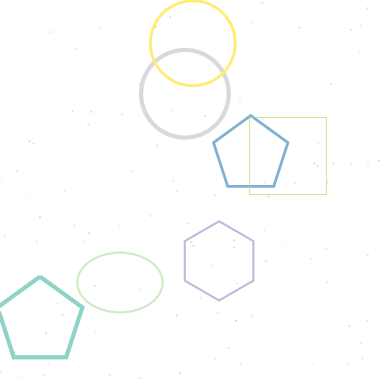[{"shape": "pentagon", "thickness": 3, "radius": 0.58, "center": [0.104, 0.166]}, {"shape": "hexagon", "thickness": 1.5, "radius": 0.51, "center": [0.569, 0.322]}, {"shape": "pentagon", "thickness": 2, "radius": 0.51, "center": [0.651, 0.598]}, {"shape": "square", "thickness": 0.5, "radius": 0.5, "center": [0.746, 0.596]}, {"shape": "circle", "thickness": 3, "radius": 0.57, "center": [0.48, 0.756]}, {"shape": "oval", "thickness": 1.5, "radius": 0.55, "center": [0.312, 0.266]}, {"shape": "circle", "thickness": 2, "radius": 0.55, "center": [0.501, 0.888]}]